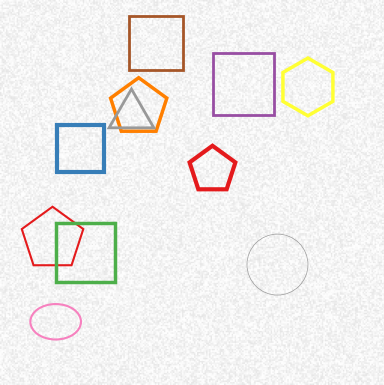[{"shape": "pentagon", "thickness": 3, "radius": 0.31, "center": [0.552, 0.559]}, {"shape": "pentagon", "thickness": 1.5, "radius": 0.42, "center": [0.136, 0.379]}, {"shape": "square", "thickness": 3, "radius": 0.31, "center": [0.209, 0.615]}, {"shape": "square", "thickness": 2.5, "radius": 0.39, "center": [0.222, 0.344]}, {"shape": "square", "thickness": 2, "radius": 0.4, "center": [0.633, 0.782]}, {"shape": "pentagon", "thickness": 2.5, "radius": 0.38, "center": [0.36, 0.721]}, {"shape": "hexagon", "thickness": 2.5, "radius": 0.37, "center": [0.8, 0.774]}, {"shape": "square", "thickness": 2, "radius": 0.35, "center": [0.406, 0.888]}, {"shape": "oval", "thickness": 1.5, "radius": 0.33, "center": [0.145, 0.164]}, {"shape": "triangle", "thickness": 2, "radius": 0.34, "center": [0.341, 0.702]}, {"shape": "circle", "thickness": 0.5, "radius": 0.4, "center": [0.721, 0.313]}]